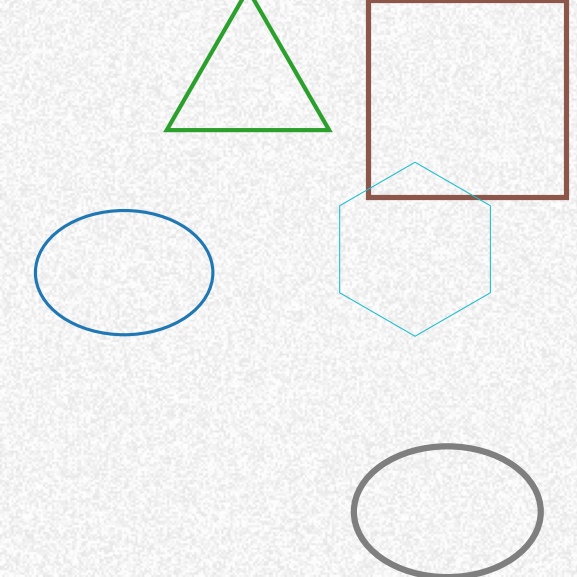[{"shape": "oval", "thickness": 1.5, "radius": 0.77, "center": [0.215, 0.527]}, {"shape": "triangle", "thickness": 2, "radius": 0.81, "center": [0.429, 0.855]}, {"shape": "square", "thickness": 2.5, "radius": 0.85, "center": [0.809, 0.828]}, {"shape": "oval", "thickness": 3, "radius": 0.81, "center": [0.775, 0.113]}, {"shape": "hexagon", "thickness": 0.5, "radius": 0.75, "center": [0.719, 0.568]}]